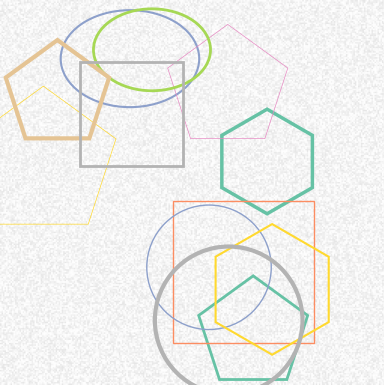[{"shape": "pentagon", "thickness": 2, "radius": 0.74, "center": [0.658, 0.135]}, {"shape": "hexagon", "thickness": 2.5, "radius": 0.68, "center": [0.694, 0.581]}, {"shape": "square", "thickness": 1, "radius": 0.92, "center": [0.632, 0.293]}, {"shape": "oval", "thickness": 1.5, "radius": 0.9, "center": [0.338, 0.848]}, {"shape": "circle", "thickness": 1, "radius": 0.81, "center": [0.543, 0.306]}, {"shape": "pentagon", "thickness": 0.5, "radius": 0.82, "center": [0.592, 0.773]}, {"shape": "oval", "thickness": 2, "radius": 0.76, "center": [0.395, 0.871]}, {"shape": "hexagon", "thickness": 1.5, "radius": 0.85, "center": [0.707, 0.248]}, {"shape": "pentagon", "thickness": 0.5, "radius": 0.99, "center": [0.113, 0.578]}, {"shape": "pentagon", "thickness": 3, "radius": 0.71, "center": [0.149, 0.755]}, {"shape": "circle", "thickness": 3, "radius": 0.96, "center": [0.594, 0.168]}, {"shape": "square", "thickness": 2, "radius": 0.67, "center": [0.342, 0.704]}]